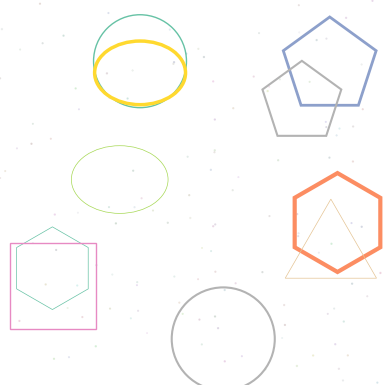[{"shape": "circle", "thickness": 1, "radius": 0.6, "center": [0.364, 0.841]}, {"shape": "hexagon", "thickness": 0.5, "radius": 0.54, "center": [0.136, 0.303]}, {"shape": "hexagon", "thickness": 3, "radius": 0.64, "center": [0.877, 0.422]}, {"shape": "pentagon", "thickness": 2, "radius": 0.63, "center": [0.856, 0.829]}, {"shape": "square", "thickness": 1, "radius": 0.56, "center": [0.137, 0.258]}, {"shape": "oval", "thickness": 0.5, "radius": 0.63, "center": [0.311, 0.534]}, {"shape": "oval", "thickness": 2.5, "radius": 0.59, "center": [0.364, 0.811]}, {"shape": "triangle", "thickness": 0.5, "radius": 0.68, "center": [0.859, 0.346]}, {"shape": "circle", "thickness": 1.5, "radius": 0.67, "center": [0.58, 0.12]}, {"shape": "pentagon", "thickness": 1.5, "radius": 0.54, "center": [0.784, 0.734]}]